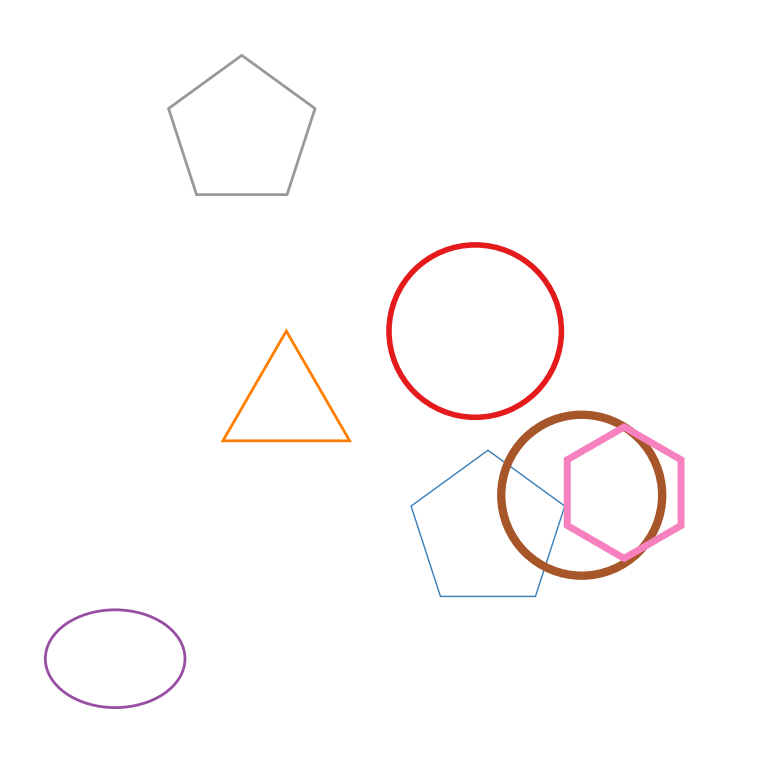[{"shape": "circle", "thickness": 2, "radius": 0.56, "center": [0.617, 0.57]}, {"shape": "pentagon", "thickness": 0.5, "radius": 0.52, "center": [0.634, 0.31]}, {"shape": "oval", "thickness": 1, "radius": 0.45, "center": [0.15, 0.145]}, {"shape": "triangle", "thickness": 1, "radius": 0.48, "center": [0.372, 0.475]}, {"shape": "circle", "thickness": 3, "radius": 0.52, "center": [0.755, 0.357]}, {"shape": "hexagon", "thickness": 2.5, "radius": 0.43, "center": [0.811, 0.36]}, {"shape": "pentagon", "thickness": 1, "radius": 0.5, "center": [0.314, 0.828]}]